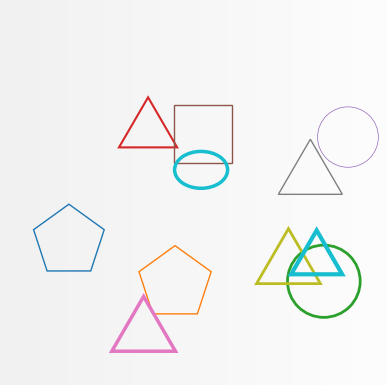[{"shape": "pentagon", "thickness": 1, "radius": 0.48, "center": [0.178, 0.374]}, {"shape": "pentagon", "thickness": 1, "radius": 0.49, "center": [0.452, 0.264]}, {"shape": "circle", "thickness": 2, "radius": 0.47, "center": [0.836, 0.269]}, {"shape": "triangle", "thickness": 1.5, "radius": 0.43, "center": [0.382, 0.661]}, {"shape": "circle", "thickness": 0.5, "radius": 0.39, "center": [0.898, 0.644]}, {"shape": "square", "thickness": 1, "radius": 0.38, "center": [0.524, 0.651]}, {"shape": "triangle", "thickness": 2.5, "radius": 0.47, "center": [0.371, 0.135]}, {"shape": "triangle", "thickness": 1, "radius": 0.48, "center": [0.801, 0.543]}, {"shape": "triangle", "thickness": 2, "radius": 0.48, "center": [0.744, 0.311]}, {"shape": "oval", "thickness": 2.5, "radius": 0.34, "center": [0.519, 0.559]}, {"shape": "triangle", "thickness": 3, "radius": 0.38, "center": [0.817, 0.326]}]